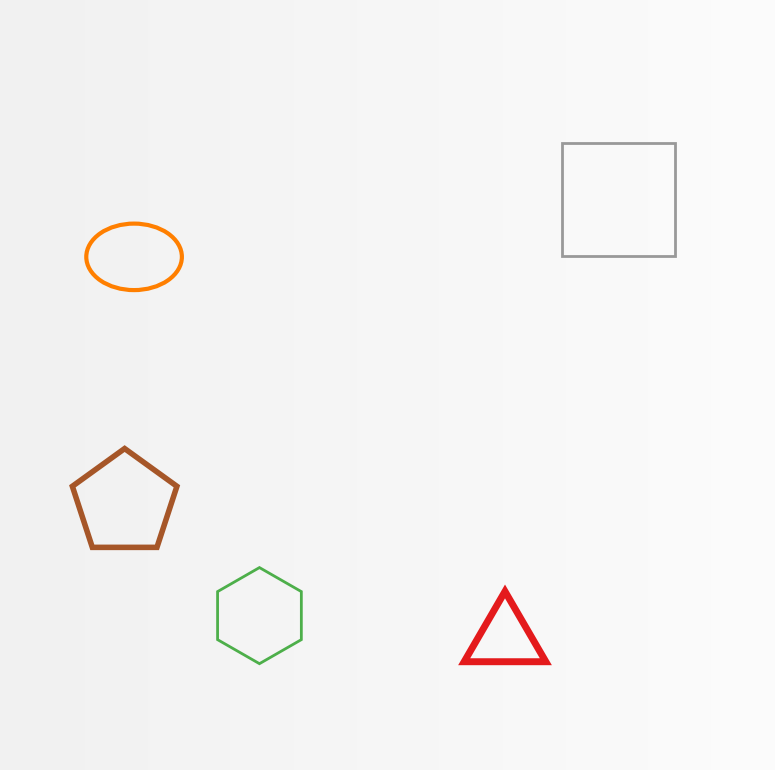[{"shape": "triangle", "thickness": 2.5, "radius": 0.3, "center": [0.652, 0.171]}, {"shape": "hexagon", "thickness": 1, "radius": 0.31, "center": [0.335, 0.2]}, {"shape": "oval", "thickness": 1.5, "radius": 0.31, "center": [0.173, 0.666]}, {"shape": "pentagon", "thickness": 2, "radius": 0.35, "center": [0.161, 0.347]}, {"shape": "square", "thickness": 1, "radius": 0.37, "center": [0.798, 0.741]}]